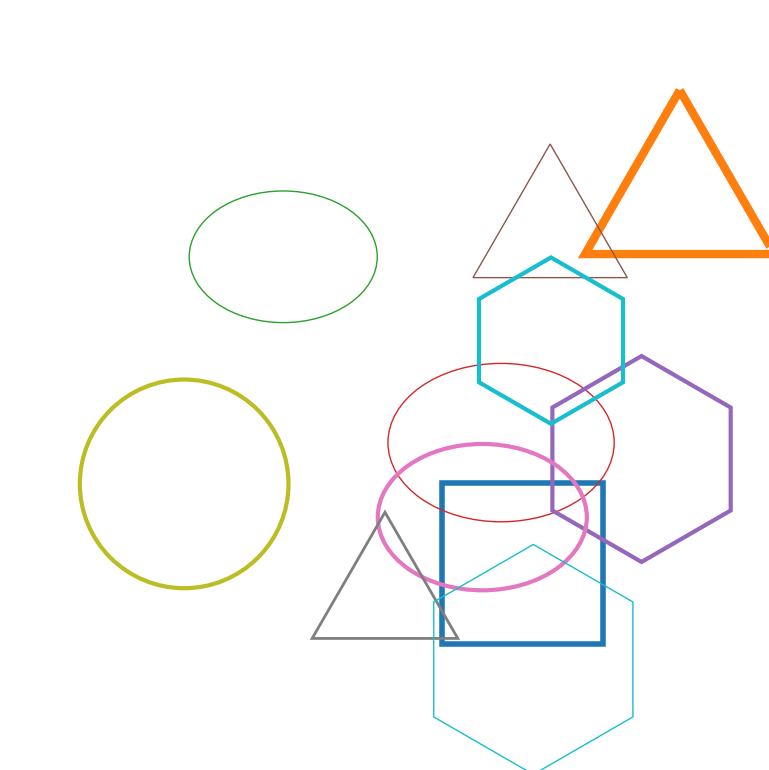[{"shape": "square", "thickness": 2, "radius": 0.52, "center": [0.679, 0.268]}, {"shape": "triangle", "thickness": 3, "radius": 0.71, "center": [0.883, 0.741]}, {"shape": "oval", "thickness": 0.5, "radius": 0.61, "center": [0.368, 0.667]}, {"shape": "oval", "thickness": 0.5, "radius": 0.73, "center": [0.651, 0.425]}, {"shape": "hexagon", "thickness": 1.5, "radius": 0.67, "center": [0.833, 0.404]}, {"shape": "triangle", "thickness": 0.5, "radius": 0.58, "center": [0.714, 0.697]}, {"shape": "oval", "thickness": 1.5, "radius": 0.68, "center": [0.626, 0.328]}, {"shape": "triangle", "thickness": 1, "radius": 0.55, "center": [0.5, 0.225]}, {"shape": "circle", "thickness": 1.5, "radius": 0.68, "center": [0.239, 0.372]}, {"shape": "hexagon", "thickness": 0.5, "radius": 0.75, "center": [0.693, 0.144]}, {"shape": "hexagon", "thickness": 1.5, "radius": 0.54, "center": [0.716, 0.558]}]